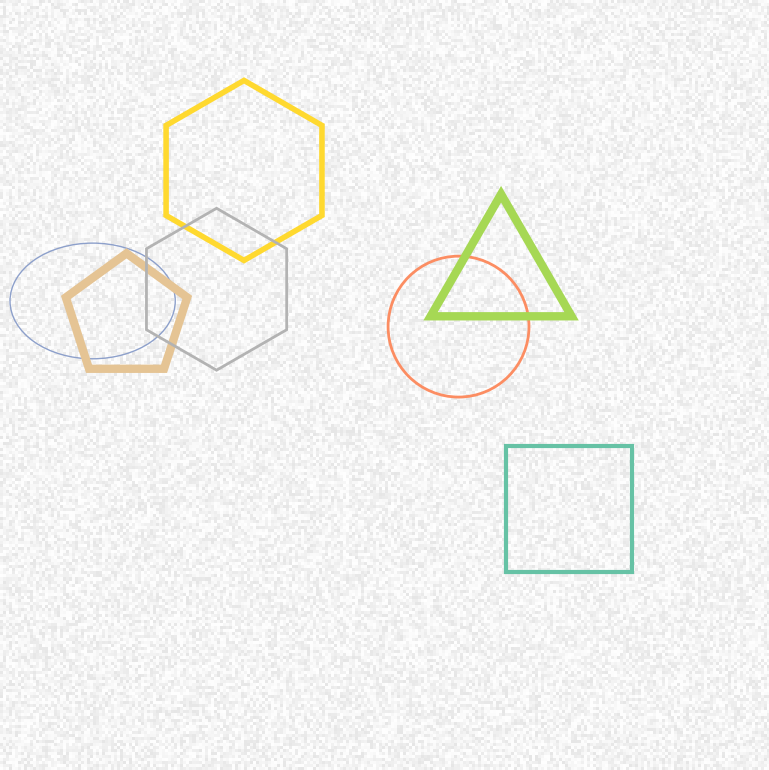[{"shape": "square", "thickness": 1.5, "radius": 0.41, "center": [0.739, 0.339]}, {"shape": "circle", "thickness": 1, "radius": 0.46, "center": [0.596, 0.576]}, {"shape": "oval", "thickness": 0.5, "radius": 0.54, "center": [0.12, 0.609]}, {"shape": "triangle", "thickness": 3, "radius": 0.53, "center": [0.651, 0.642]}, {"shape": "hexagon", "thickness": 2, "radius": 0.58, "center": [0.317, 0.779]}, {"shape": "pentagon", "thickness": 3, "radius": 0.41, "center": [0.164, 0.588]}, {"shape": "hexagon", "thickness": 1, "radius": 0.53, "center": [0.281, 0.624]}]